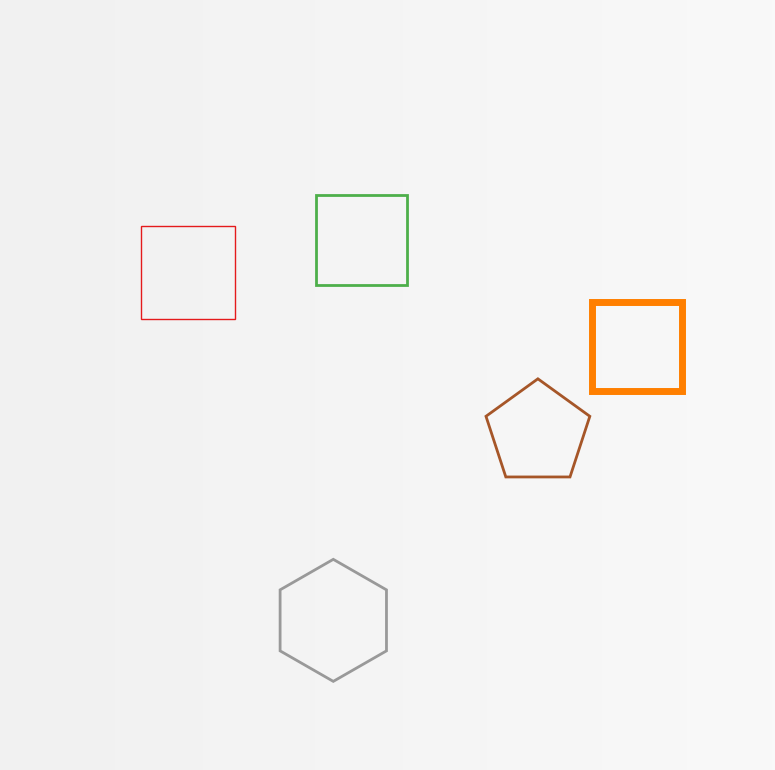[{"shape": "square", "thickness": 0.5, "radius": 0.3, "center": [0.243, 0.646]}, {"shape": "square", "thickness": 1, "radius": 0.29, "center": [0.467, 0.688]}, {"shape": "square", "thickness": 2.5, "radius": 0.29, "center": [0.822, 0.55]}, {"shape": "pentagon", "thickness": 1, "radius": 0.35, "center": [0.694, 0.438]}, {"shape": "hexagon", "thickness": 1, "radius": 0.4, "center": [0.43, 0.194]}]